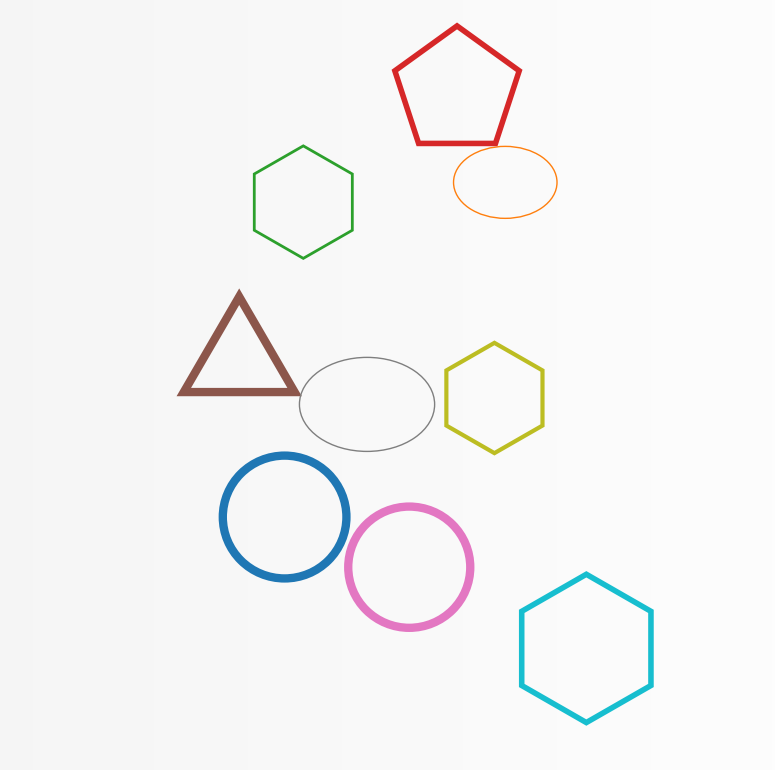[{"shape": "circle", "thickness": 3, "radius": 0.4, "center": [0.367, 0.329]}, {"shape": "oval", "thickness": 0.5, "radius": 0.33, "center": [0.652, 0.763]}, {"shape": "hexagon", "thickness": 1, "radius": 0.37, "center": [0.391, 0.738]}, {"shape": "pentagon", "thickness": 2, "radius": 0.42, "center": [0.59, 0.882]}, {"shape": "triangle", "thickness": 3, "radius": 0.41, "center": [0.309, 0.532]}, {"shape": "circle", "thickness": 3, "radius": 0.39, "center": [0.528, 0.263]}, {"shape": "oval", "thickness": 0.5, "radius": 0.44, "center": [0.474, 0.475]}, {"shape": "hexagon", "thickness": 1.5, "radius": 0.36, "center": [0.638, 0.483]}, {"shape": "hexagon", "thickness": 2, "radius": 0.48, "center": [0.757, 0.158]}]